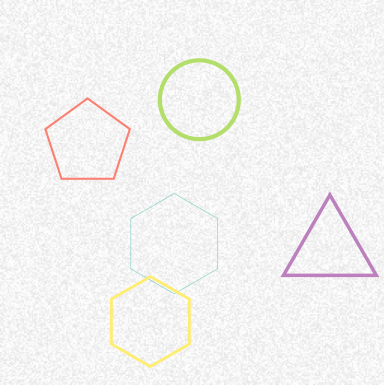[{"shape": "hexagon", "thickness": 0.5, "radius": 0.65, "center": [0.453, 0.367]}, {"shape": "pentagon", "thickness": 1.5, "radius": 0.58, "center": [0.228, 0.629]}, {"shape": "circle", "thickness": 3, "radius": 0.51, "center": [0.518, 0.741]}, {"shape": "triangle", "thickness": 2.5, "radius": 0.7, "center": [0.857, 0.354]}, {"shape": "hexagon", "thickness": 2, "radius": 0.58, "center": [0.391, 0.165]}]